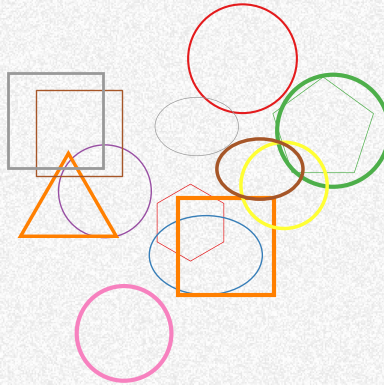[{"shape": "circle", "thickness": 1.5, "radius": 0.71, "center": [0.63, 0.847]}, {"shape": "hexagon", "thickness": 0.5, "radius": 0.5, "center": [0.495, 0.422]}, {"shape": "oval", "thickness": 1, "radius": 0.73, "center": [0.535, 0.337]}, {"shape": "circle", "thickness": 3, "radius": 0.73, "center": [0.865, 0.66]}, {"shape": "pentagon", "thickness": 0.5, "radius": 0.69, "center": [0.839, 0.663]}, {"shape": "circle", "thickness": 1, "radius": 0.6, "center": [0.273, 0.503]}, {"shape": "square", "thickness": 3, "radius": 0.63, "center": [0.587, 0.36]}, {"shape": "triangle", "thickness": 2.5, "radius": 0.72, "center": [0.178, 0.458]}, {"shape": "circle", "thickness": 2.5, "radius": 0.56, "center": [0.738, 0.518]}, {"shape": "oval", "thickness": 2.5, "radius": 0.56, "center": [0.675, 0.561]}, {"shape": "square", "thickness": 1, "radius": 0.56, "center": [0.206, 0.655]}, {"shape": "circle", "thickness": 3, "radius": 0.61, "center": [0.322, 0.134]}, {"shape": "oval", "thickness": 0.5, "radius": 0.54, "center": [0.511, 0.671]}, {"shape": "square", "thickness": 2, "radius": 0.62, "center": [0.145, 0.688]}]